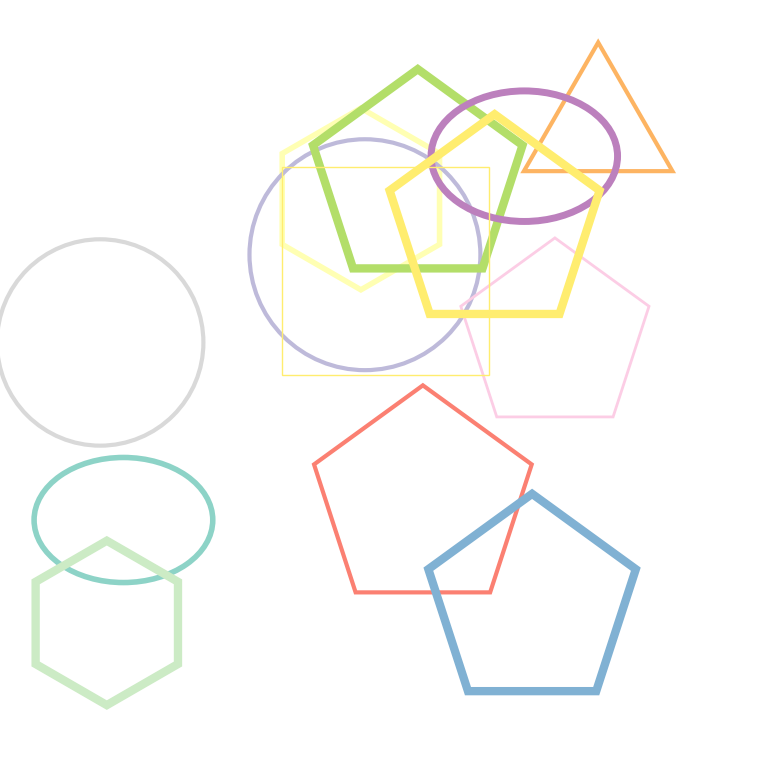[{"shape": "oval", "thickness": 2, "radius": 0.58, "center": [0.16, 0.325]}, {"shape": "hexagon", "thickness": 2, "radius": 0.59, "center": [0.469, 0.742]}, {"shape": "circle", "thickness": 1.5, "radius": 0.75, "center": [0.474, 0.669]}, {"shape": "pentagon", "thickness": 1.5, "radius": 0.74, "center": [0.549, 0.351]}, {"shape": "pentagon", "thickness": 3, "radius": 0.71, "center": [0.691, 0.217]}, {"shape": "triangle", "thickness": 1.5, "radius": 0.56, "center": [0.777, 0.833]}, {"shape": "pentagon", "thickness": 3, "radius": 0.72, "center": [0.543, 0.767]}, {"shape": "pentagon", "thickness": 1, "radius": 0.64, "center": [0.721, 0.563]}, {"shape": "circle", "thickness": 1.5, "radius": 0.67, "center": [0.13, 0.555]}, {"shape": "oval", "thickness": 2.5, "radius": 0.61, "center": [0.681, 0.797]}, {"shape": "hexagon", "thickness": 3, "radius": 0.53, "center": [0.139, 0.191]}, {"shape": "square", "thickness": 0.5, "radius": 0.67, "center": [0.501, 0.648]}, {"shape": "pentagon", "thickness": 3, "radius": 0.72, "center": [0.642, 0.708]}]